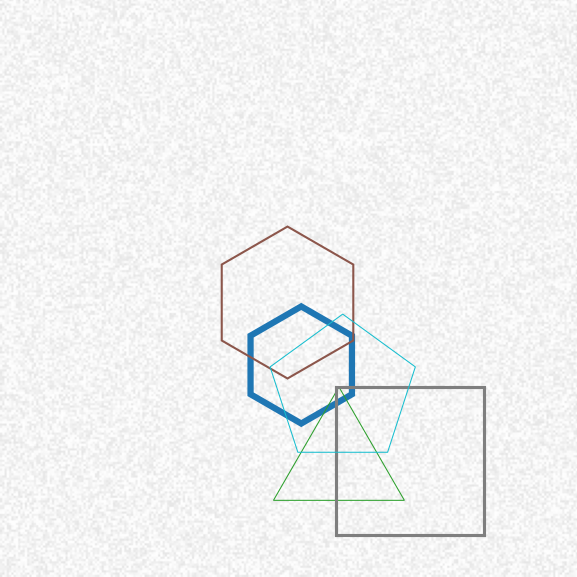[{"shape": "hexagon", "thickness": 3, "radius": 0.51, "center": [0.522, 0.367]}, {"shape": "triangle", "thickness": 0.5, "radius": 0.65, "center": [0.587, 0.198]}, {"shape": "hexagon", "thickness": 1, "radius": 0.66, "center": [0.498, 0.475]}, {"shape": "square", "thickness": 1.5, "radius": 0.64, "center": [0.71, 0.201]}, {"shape": "pentagon", "thickness": 0.5, "radius": 0.66, "center": [0.593, 0.323]}]